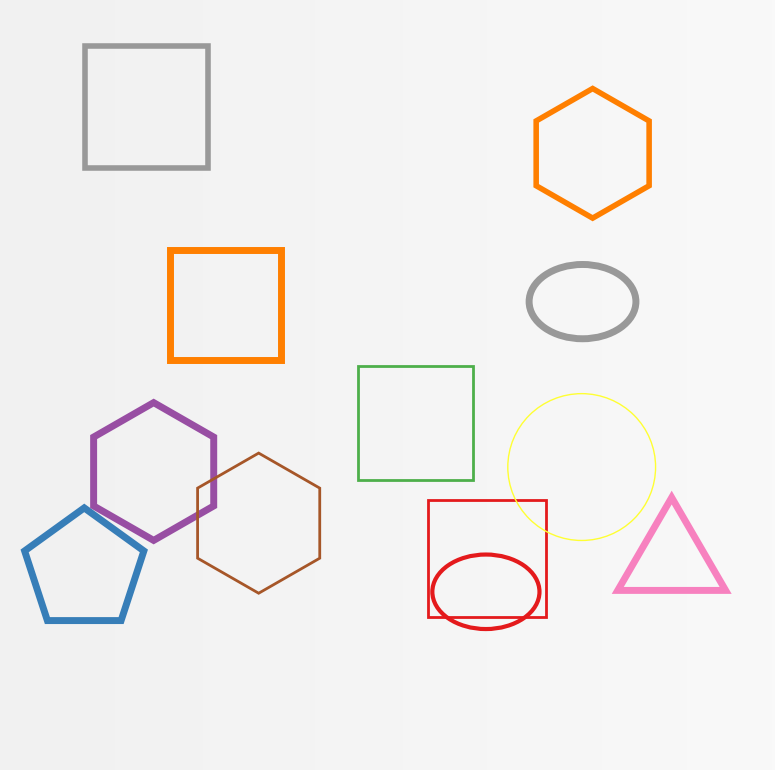[{"shape": "oval", "thickness": 1.5, "radius": 0.35, "center": [0.627, 0.231]}, {"shape": "square", "thickness": 1, "radius": 0.38, "center": [0.629, 0.274]}, {"shape": "pentagon", "thickness": 2.5, "radius": 0.4, "center": [0.109, 0.26]}, {"shape": "square", "thickness": 1, "radius": 0.37, "center": [0.536, 0.45]}, {"shape": "hexagon", "thickness": 2.5, "radius": 0.45, "center": [0.198, 0.388]}, {"shape": "square", "thickness": 2.5, "radius": 0.36, "center": [0.291, 0.604]}, {"shape": "hexagon", "thickness": 2, "radius": 0.42, "center": [0.765, 0.801]}, {"shape": "circle", "thickness": 0.5, "radius": 0.48, "center": [0.751, 0.393]}, {"shape": "hexagon", "thickness": 1, "radius": 0.46, "center": [0.334, 0.321]}, {"shape": "triangle", "thickness": 2.5, "radius": 0.4, "center": [0.867, 0.273]}, {"shape": "oval", "thickness": 2.5, "radius": 0.34, "center": [0.752, 0.608]}, {"shape": "square", "thickness": 2, "radius": 0.4, "center": [0.189, 0.861]}]